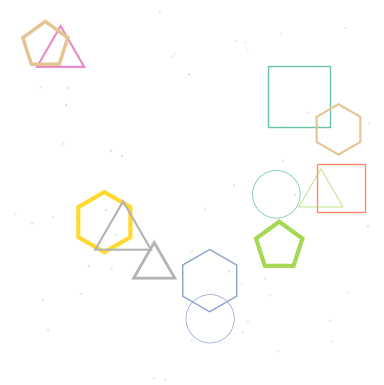[{"shape": "square", "thickness": 1, "radius": 0.4, "center": [0.776, 0.749]}, {"shape": "circle", "thickness": 0.5, "radius": 0.31, "center": [0.718, 0.495]}, {"shape": "square", "thickness": 1, "radius": 0.31, "center": [0.885, 0.512]}, {"shape": "circle", "thickness": 0.5, "radius": 0.31, "center": [0.546, 0.172]}, {"shape": "hexagon", "thickness": 1, "radius": 0.4, "center": [0.545, 0.271]}, {"shape": "triangle", "thickness": 1.5, "radius": 0.35, "center": [0.157, 0.862]}, {"shape": "triangle", "thickness": 0.5, "radius": 0.33, "center": [0.834, 0.496]}, {"shape": "pentagon", "thickness": 3, "radius": 0.32, "center": [0.725, 0.361]}, {"shape": "hexagon", "thickness": 3, "radius": 0.39, "center": [0.271, 0.423]}, {"shape": "hexagon", "thickness": 1.5, "radius": 0.33, "center": [0.879, 0.664]}, {"shape": "pentagon", "thickness": 2.5, "radius": 0.31, "center": [0.118, 0.883]}, {"shape": "triangle", "thickness": 2, "radius": 0.31, "center": [0.401, 0.308]}, {"shape": "triangle", "thickness": 1.5, "radius": 0.42, "center": [0.32, 0.393]}]